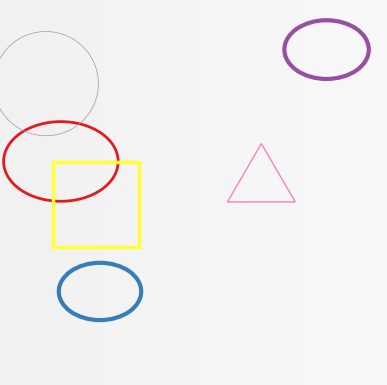[{"shape": "oval", "thickness": 2, "radius": 0.74, "center": [0.157, 0.581]}, {"shape": "oval", "thickness": 3, "radius": 0.53, "center": [0.258, 0.243]}, {"shape": "oval", "thickness": 3, "radius": 0.54, "center": [0.843, 0.871]}, {"shape": "square", "thickness": 2.5, "radius": 0.55, "center": [0.247, 0.468]}, {"shape": "triangle", "thickness": 1, "radius": 0.5, "center": [0.674, 0.526]}, {"shape": "circle", "thickness": 0.5, "radius": 0.68, "center": [0.119, 0.783]}]